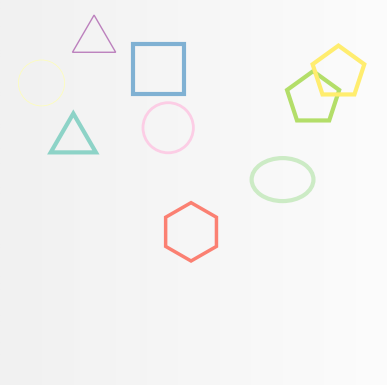[{"shape": "triangle", "thickness": 3, "radius": 0.34, "center": [0.189, 0.638]}, {"shape": "circle", "thickness": 0.5, "radius": 0.3, "center": [0.107, 0.785]}, {"shape": "hexagon", "thickness": 2.5, "radius": 0.38, "center": [0.493, 0.398]}, {"shape": "square", "thickness": 3, "radius": 0.33, "center": [0.41, 0.82]}, {"shape": "pentagon", "thickness": 3, "radius": 0.35, "center": [0.808, 0.744]}, {"shape": "circle", "thickness": 2, "radius": 0.33, "center": [0.434, 0.668]}, {"shape": "triangle", "thickness": 1, "radius": 0.32, "center": [0.243, 0.896]}, {"shape": "oval", "thickness": 3, "radius": 0.4, "center": [0.729, 0.534]}, {"shape": "pentagon", "thickness": 3, "radius": 0.35, "center": [0.873, 0.811]}]